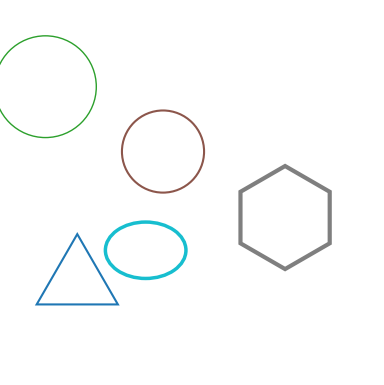[{"shape": "triangle", "thickness": 1.5, "radius": 0.61, "center": [0.201, 0.27]}, {"shape": "circle", "thickness": 1, "radius": 0.66, "center": [0.118, 0.775]}, {"shape": "circle", "thickness": 1.5, "radius": 0.53, "center": [0.423, 0.606]}, {"shape": "hexagon", "thickness": 3, "radius": 0.67, "center": [0.741, 0.435]}, {"shape": "oval", "thickness": 2.5, "radius": 0.52, "center": [0.378, 0.35]}]